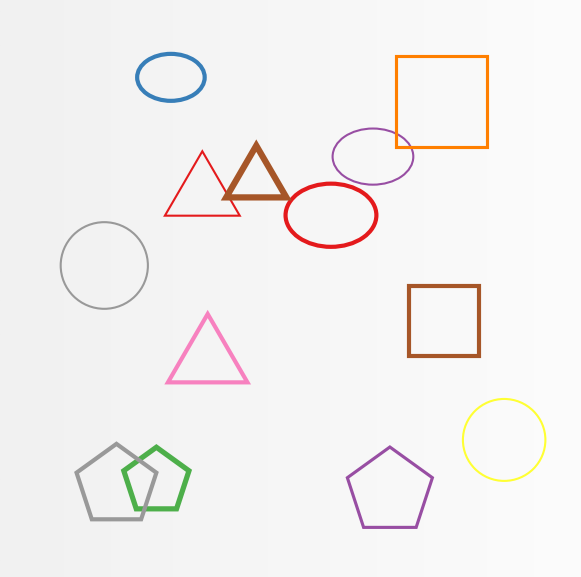[{"shape": "oval", "thickness": 2, "radius": 0.39, "center": [0.569, 0.626]}, {"shape": "triangle", "thickness": 1, "radius": 0.37, "center": [0.348, 0.663]}, {"shape": "oval", "thickness": 2, "radius": 0.29, "center": [0.294, 0.865]}, {"shape": "pentagon", "thickness": 2.5, "radius": 0.29, "center": [0.269, 0.166]}, {"shape": "pentagon", "thickness": 1.5, "radius": 0.38, "center": [0.671, 0.148]}, {"shape": "oval", "thickness": 1, "radius": 0.35, "center": [0.642, 0.728]}, {"shape": "square", "thickness": 1.5, "radius": 0.39, "center": [0.76, 0.824]}, {"shape": "circle", "thickness": 1, "radius": 0.35, "center": [0.867, 0.237]}, {"shape": "square", "thickness": 2, "radius": 0.3, "center": [0.764, 0.444]}, {"shape": "triangle", "thickness": 3, "radius": 0.3, "center": [0.441, 0.687]}, {"shape": "triangle", "thickness": 2, "radius": 0.39, "center": [0.357, 0.377]}, {"shape": "circle", "thickness": 1, "radius": 0.38, "center": [0.179, 0.539]}, {"shape": "pentagon", "thickness": 2, "radius": 0.36, "center": [0.2, 0.158]}]